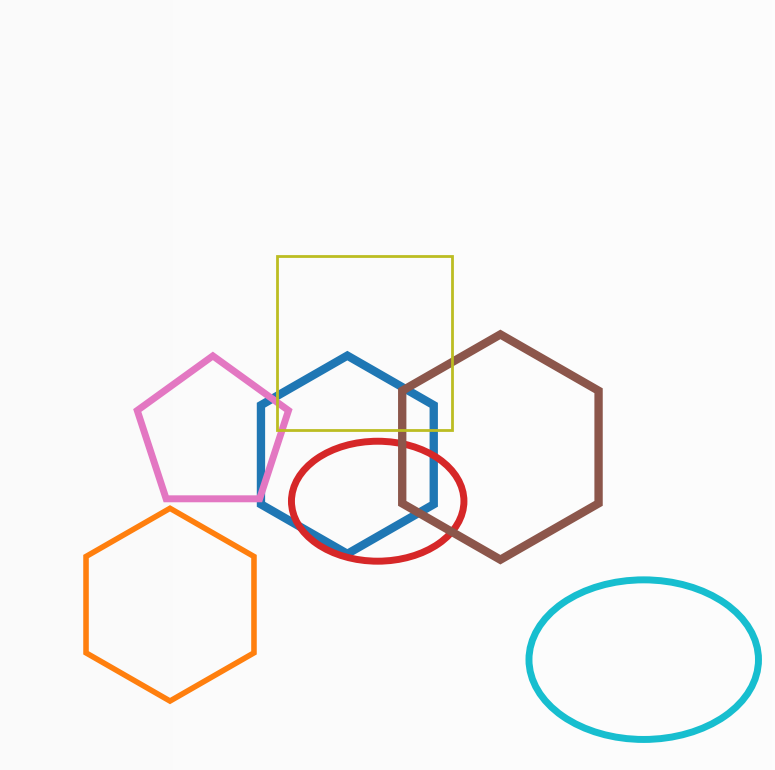[{"shape": "hexagon", "thickness": 3, "radius": 0.64, "center": [0.448, 0.409]}, {"shape": "hexagon", "thickness": 2, "radius": 0.63, "center": [0.219, 0.215]}, {"shape": "oval", "thickness": 2.5, "radius": 0.56, "center": [0.487, 0.349]}, {"shape": "hexagon", "thickness": 3, "radius": 0.73, "center": [0.646, 0.419]}, {"shape": "pentagon", "thickness": 2.5, "radius": 0.51, "center": [0.275, 0.435]}, {"shape": "square", "thickness": 1, "radius": 0.56, "center": [0.47, 0.555]}, {"shape": "oval", "thickness": 2.5, "radius": 0.74, "center": [0.831, 0.143]}]